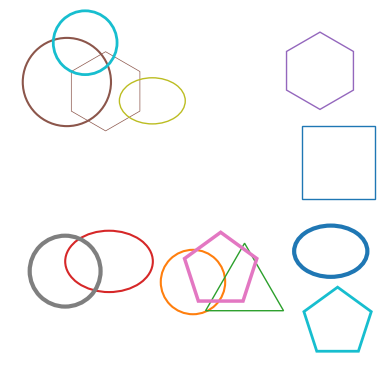[{"shape": "oval", "thickness": 3, "radius": 0.48, "center": [0.859, 0.347]}, {"shape": "square", "thickness": 1, "radius": 0.47, "center": [0.879, 0.578]}, {"shape": "circle", "thickness": 1.5, "radius": 0.42, "center": [0.501, 0.267]}, {"shape": "triangle", "thickness": 1, "radius": 0.58, "center": [0.635, 0.251]}, {"shape": "oval", "thickness": 1.5, "radius": 0.57, "center": [0.283, 0.321]}, {"shape": "hexagon", "thickness": 1, "radius": 0.5, "center": [0.831, 0.816]}, {"shape": "hexagon", "thickness": 0.5, "radius": 0.51, "center": [0.274, 0.763]}, {"shape": "circle", "thickness": 1.5, "radius": 0.57, "center": [0.174, 0.787]}, {"shape": "pentagon", "thickness": 2.5, "radius": 0.49, "center": [0.573, 0.298]}, {"shape": "circle", "thickness": 3, "radius": 0.46, "center": [0.169, 0.296]}, {"shape": "oval", "thickness": 1, "radius": 0.43, "center": [0.396, 0.738]}, {"shape": "pentagon", "thickness": 2, "radius": 0.46, "center": [0.877, 0.162]}, {"shape": "circle", "thickness": 2, "radius": 0.41, "center": [0.221, 0.889]}]